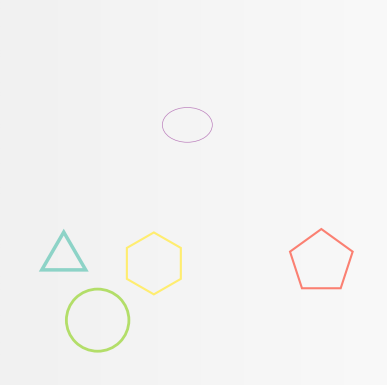[{"shape": "triangle", "thickness": 2.5, "radius": 0.33, "center": [0.165, 0.332]}, {"shape": "pentagon", "thickness": 1.5, "radius": 0.43, "center": [0.829, 0.32]}, {"shape": "circle", "thickness": 2, "radius": 0.4, "center": [0.252, 0.168]}, {"shape": "oval", "thickness": 0.5, "radius": 0.32, "center": [0.483, 0.676]}, {"shape": "hexagon", "thickness": 1.5, "radius": 0.4, "center": [0.397, 0.316]}]